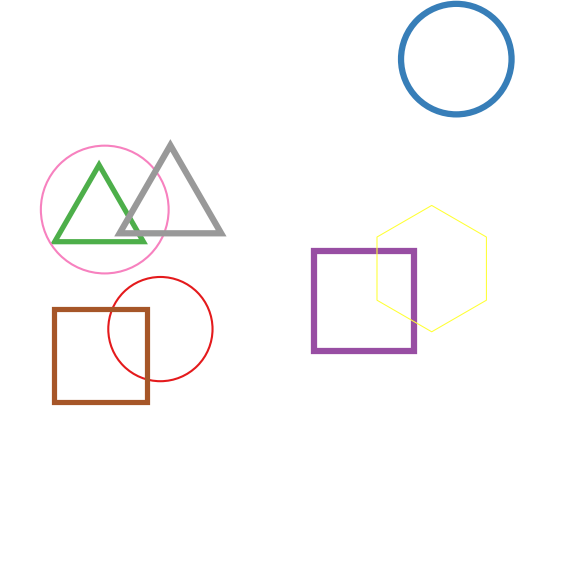[{"shape": "circle", "thickness": 1, "radius": 0.45, "center": [0.278, 0.429]}, {"shape": "circle", "thickness": 3, "radius": 0.48, "center": [0.79, 0.897]}, {"shape": "triangle", "thickness": 2.5, "radius": 0.44, "center": [0.172, 0.625]}, {"shape": "square", "thickness": 3, "radius": 0.43, "center": [0.63, 0.477]}, {"shape": "hexagon", "thickness": 0.5, "radius": 0.55, "center": [0.748, 0.534]}, {"shape": "square", "thickness": 2.5, "radius": 0.4, "center": [0.174, 0.384]}, {"shape": "circle", "thickness": 1, "radius": 0.55, "center": [0.181, 0.636]}, {"shape": "triangle", "thickness": 3, "radius": 0.51, "center": [0.295, 0.646]}]